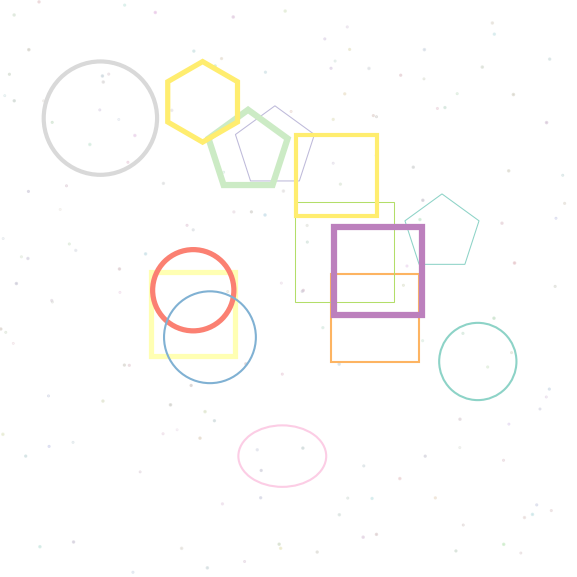[{"shape": "pentagon", "thickness": 0.5, "radius": 0.34, "center": [0.765, 0.596]}, {"shape": "circle", "thickness": 1, "radius": 0.33, "center": [0.827, 0.373]}, {"shape": "square", "thickness": 2.5, "radius": 0.36, "center": [0.334, 0.456]}, {"shape": "pentagon", "thickness": 0.5, "radius": 0.36, "center": [0.476, 0.744]}, {"shape": "circle", "thickness": 2.5, "radius": 0.35, "center": [0.335, 0.497]}, {"shape": "circle", "thickness": 1, "radius": 0.4, "center": [0.364, 0.415]}, {"shape": "square", "thickness": 1, "radius": 0.38, "center": [0.65, 0.448]}, {"shape": "square", "thickness": 0.5, "radius": 0.43, "center": [0.597, 0.562]}, {"shape": "oval", "thickness": 1, "radius": 0.38, "center": [0.489, 0.209]}, {"shape": "circle", "thickness": 2, "radius": 0.49, "center": [0.174, 0.795]}, {"shape": "square", "thickness": 3, "radius": 0.38, "center": [0.654, 0.53]}, {"shape": "pentagon", "thickness": 3, "radius": 0.36, "center": [0.43, 0.737]}, {"shape": "hexagon", "thickness": 2.5, "radius": 0.35, "center": [0.351, 0.823]}, {"shape": "square", "thickness": 2, "radius": 0.35, "center": [0.583, 0.695]}]